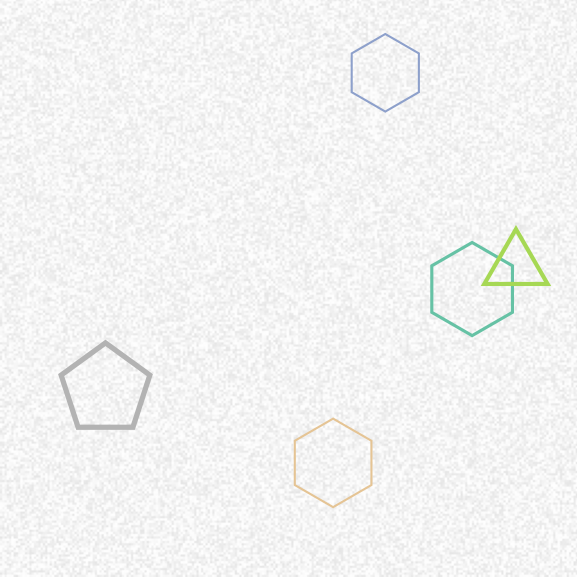[{"shape": "hexagon", "thickness": 1.5, "radius": 0.4, "center": [0.818, 0.499]}, {"shape": "hexagon", "thickness": 1, "radius": 0.34, "center": [0.667, 0.873]}, {"shape": "triangle", "thickness": 2, "radius": 0.32, "center": [0.893, 0.539]}, {"shape": "hexagon", "thickness": 1, "radius": 0.38, "center": [0.577, 0.198]}, {"shape": "pentagon", "thickness": 2.5, "radius": 0.4, "center": [0.183, 0.325]}]